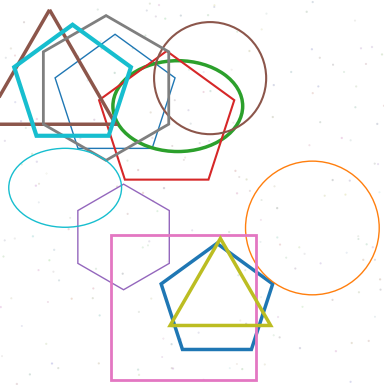[{"shape": "pentagon", "thickness": 2.5, "radius": 0.76, "center": [0.563, 0.215]}, {"shape": "pentagon", "thickness": 1, "radius": 0.82, "center": [0.299, 0.747]}, {"shape": "circle", "thickness": 1, "radius": 0.87, "center": [0.811, 0.408]}, {"shape": "oval", "thickness": 2.5, "radius": 0.84, "center": [0.462, 0.724]}, {"shape": "pentagon", "thickness": 1.5, "radius": 0.92, "center": [0.433, 0.683]}, {"shape": "hexagon", "thickness": 1, "radius": 0.69, "center": [0.321, 0.385]}, {"shape": "circle", "thickness": 1.5, "radius": 0.73, "center": [0.546, 0.797]}, {"shape": "triangle", "thickness": 2.5, "radius": 0.99, "center": [0.129, 0.776]}, {"shape": "square", "thickness": 2, "radius": 0.94, "center": [0.476, 0.201]}, {"shape": "hexagon", "thickness": 2, "radius": 0.94, "center": [0.275, 0.771]}, {"shape": "triangle", "thickness": 2.5, "radius": 0.75, "center": [0.572, 0.23]}, {"shape": "pentagon", "thickness": 3, "radius": 0.8, "center": [0.188, 0.776]}, {"shape": "oval", "thickness": 1, "radius": 0.73, "center": [0.169, 0.512]}]